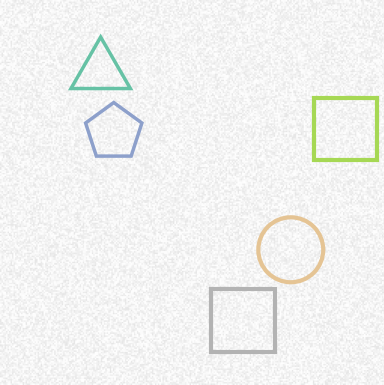[{"shape": "triangle", "thickness": 2.5, "radius": 0.45, "center": [0.261, 0.815]}, {"shape": "pentagon", "thickness": 2.5, "radius": 0.38, "center": [0.295, 0.657]}, {"shape": "square", "thickness": 3, "radius": 0.41, "center": [0.897, 0.665]}, {"shape": "circle", "thickness": 3, "radius": 0.42, "center": [0.755, 0.351]}, {"shape": "square", "thickness": 3, "radius": 0.41, "center": [0.63, 0.168]}]